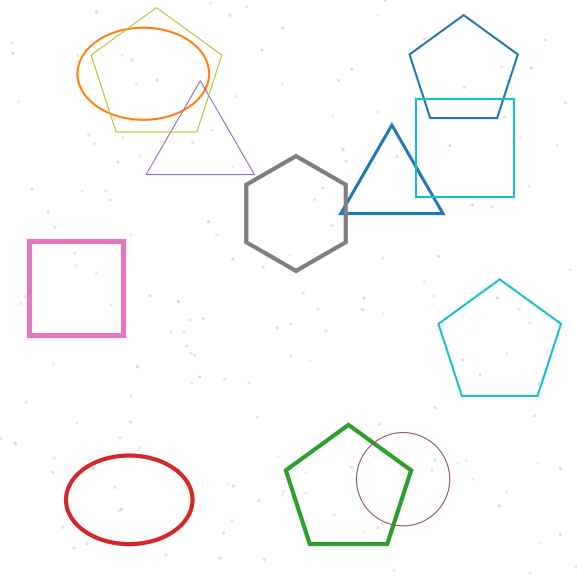[{"shape": "triangle", "thickness": 1.5, "radius": 0.51, "center": [0.679, 0.68]}, {"shape": "pentagon", "thickness": 1, "radius": 0.49, "center": [0.803, 0.874]}, {"shape": "oval", "thickness": 1, "radius": 0.57, "center": [0.248, 0.871]}, {"shape": "pentagon", "thickness": 2, "radius": 0.57, "center": [0.603, 0.149]}, {"shape": "oval", "thickness": 2, "radius": 0.55, "center": [0.224, 0.134]}, {"shape": "triangle", "thickness": 0.5, "radius": 0.54, "center": [0.347, 0.751]}, {"shape": "circle", "thickness": 0.5, "radius": 0.4, "center": [0.698, 0.169]}, {"shape": "square", "thickness": 2.5, "radius": 0.41, "center": [0.131, 0.501]}, {"shape": "hexagon", "thickness": 2, "radius": 0.5, "center": [0.513, 0.629]}, {"shape": "pentagon", "thickness": 0.5, "radius": 0.6, "center": [0.271, 0.867]}, {"shape": "square", "thickness": 1, "radius": 0.43, "center": [0.805, 0.743]}, {"shape": "pentagon", "thickness": 1, "radius": 0.56, "center": [0.865, 0.404]}]